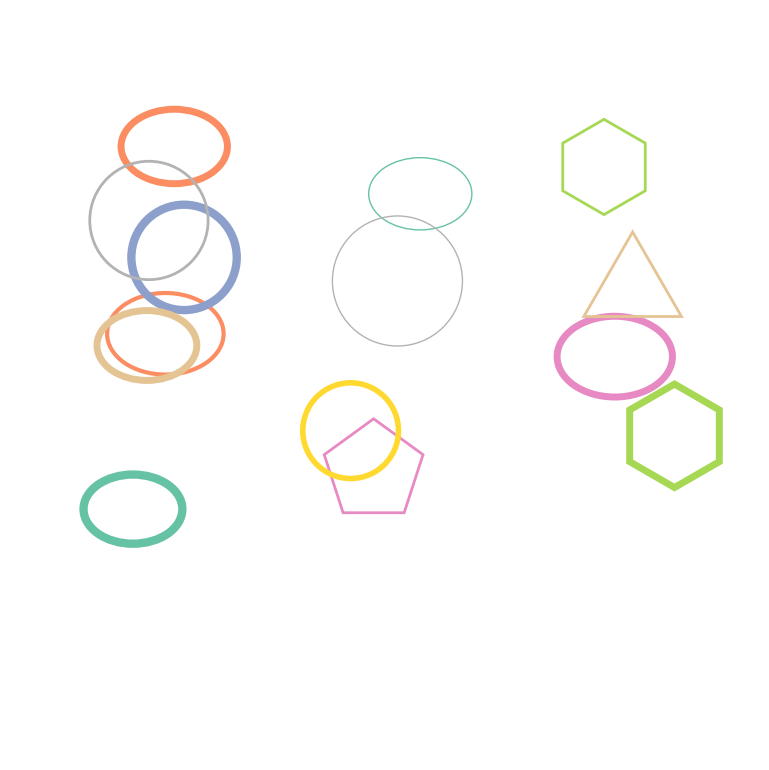[{"shape": "oval", "thickness": 3, "radius": 0.32, "center": [0.173, 0.339]}, {"shape": "oval", "thickness": 0.5, "radius": 0.34, "center": [0.546, 0.748]}, {"shape": "oval", "thickness": 1.5, "radius": 0.38, "center": [0.215, 0.567]}, {"shape": "oval", "thickness": 2.5, "radius": 0.35, "center": [0.226, 0.81]}, {"shape": "circle", "thickness": 3, "radius": 0.34, "center": [0.239, 0.666]}, {"shape": "oval", "thickness": 2.5, "radius": 0.37, "center": [0.798, 0.537]}, {"shape": "pentagon", "thickness": 1, "radius": 0.34, "center": [0.485, 0.389]}, {"shape": "hexagon", "thickness": 1, "radius": 0.31, "center": [0.784, 0.783]}, {"shape": "hexagon", "thickness": 2.5, "radius": 0.34, "center": [0.876, 0.434]}, {"shape": "circle", "thickness": 2, "radius": 0.31, "center": [0.455, 0.441]}, {"shape": "triangle", "thickness": 1, "radius": 0.37, "center": [0.822, 0.626]}, {"shape": "oval", "thickness": 2.5, "radius": 0.32, "center": [0.191, 0.551]}, {"shape": "circle", "thickness": 0.5, "radius": 0.42, "center": [0.516, 0.635]}, {"shape": "circle", "thickness": 1, "radius": 0.38, "center": [0.193, 0.714]}]